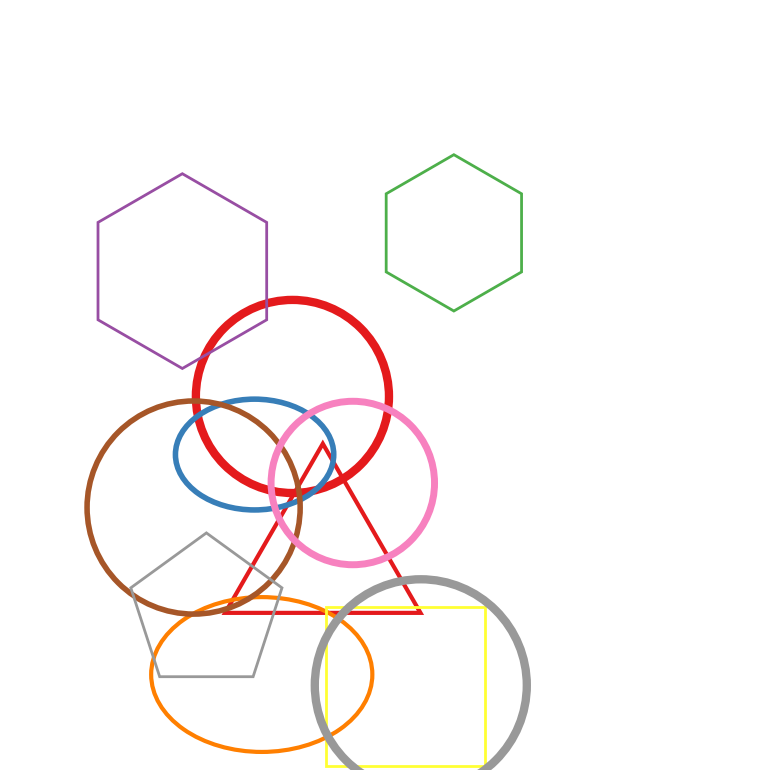[{"shape": "triangle", "thickness": 1.5, "radius": 0.73, "center": [0.419, 0.277]}, {"shape": "circle", "thickness": 3, "radius": 0.63, "center": [0.38, 0.485]}, {"shape": "oval", "thickness": 2, "radius": 0.51, "center": [0.331, 0.41]}, {"shape": "hexagon", "thickness": 1, "radius": 0.51, "center": [0.589, 0.698]}, {"shape": "hexagon", "thickness": 1, "radius": 0.63, "center": [0.237, 0.648]}, {"shape": "oval", "thickness": 1.5, "radius": 0.72, "center": [0.34, 0.124]}, {"shape": "square", "thickness": 1, "radius": 0.52, "center": [0.526, 0.108]}, {"shape": "circle", "thickness": 2, "radius": 0.69, "center": [0.251, 0.341]}, {"shape": "circle", "thickness": 2.5, "radius": 0.53, "center": [0.458, 0.373]}, {"shape": "pentagon", "thickness": 1, "radius": 0.52, "center": [0.268, 0.205]}, {"shape": "circle", "thickness": 3, "radius": 0.69, "center": [0.546, 0.11]}]